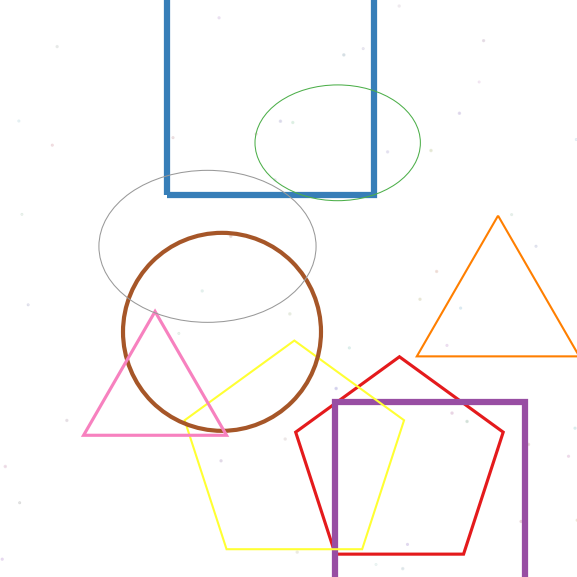[{"shape": "pentagon", "thickness": 1.5, "radius": 0.94, "center": [0.692, 0.192]}, {"shape": "square", "thickness": 3, "radius": 0.9, "center": [0.468, 0.84]}, {"shape": "oval", "thickness": 0.5, "radius": 0.72, "center": [0.585, 0.752]}, {"shape": "square", "thickness": 3, "radius": 0.82, "center": [0.745, 0.138]}, {"shape": "triangle", "thickness": 1, "radius": 0.81, "center": [0.862, 0.463]}, {"shape": "pentagon", "thickness": 1, "radius": 1.0, "center": [0.51, 0.21]}, {"shape": "circle", "thickness": 2, "radius": 0.86, "center": [0.384, 0.425]}, {"shape": "triangle", "thickness": 1.5, "radius": 0.71, "center": [0.269, 0.317]}, {"shape": "oval", "thickness": 0.5, "radius": 0.94, "center": [0.359, 0.573]}]